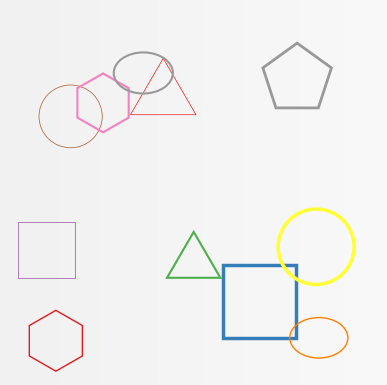[{"shape": "triangle", "thickness": 0.5, "radius": 0.49, "center": [0.421, 0.751]}, {"shape": "hexagon", "thickness": 1, "radius": 0.4, "center": [0.144, 0.115]}, {"shape": "square", "thickness": 2.5, "radius": 0.47, "center": [0.669, 0.217]}, {"shape": "triangle", "thickness": 1.5, "radius": 0.4, "center": [0.5, 0.318]}, {"shape": "square", "thickness": 0.5, "radius": 0.37, "center": [0.12, 0.351]}, {"shape": "oval", "thickness": 1, "radius": 0.38, "center": [0.823, 0.123]}, {"shape": "circle", "thickness": 2.5, "radius": 0.49, "center": [0.816, 0.359]}, {"shape": "circle", "thickness": 0.5, "radius": 0.41, "center": [0.182, 0.698]}, {"shape": "hexagon", "thickness": 1.5, "radius": 0.38, "center": [0.266, 0.733]}, {"shape": "pentagon", "thickness": 2, "radius": 0.47, "center": [0.767, 0.795]}, {"shape": "oval", "thickness": 1.5, "radius": 0.38, "center": [0.37, 0.81]}]